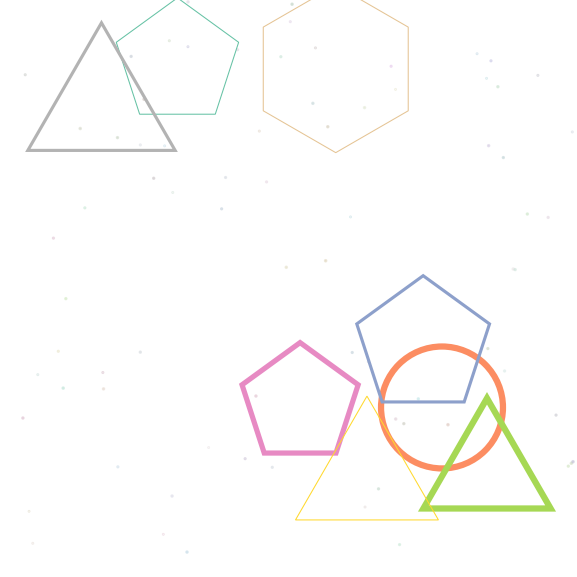[{"shape": "pentagon", "thickness": 0.5, "radius": 0.56, "center": [0.307, 0.891]}, {"shape": "circle", "thickness": 3, "radius": 0.53, "center": [0.765, 0.294]}, {"shape": "pentagon", "thickness": 1.5, "radius": 0.6, "center": [0.733, 0.401]}, {"shape": "pentagon", "thickness": 2.5, "radius": 0.53, "center": [0.52, 0.3]}, {"shape": "triangle", "thickness": 3, "radius": 0.64, "center": [0.843, 0.182]}, {"shape": "triangle", "thickness": 0.5, "radius": 0.71, "center": [0.635, 0.17]}, {"shape": "hexagon", "thickness": 0.5, "radius": 0.72, "center": [0.581, 0.88]}, {"shape": "triangle", "thickness": 1.5, "radius": 0.74, "center": [0.176, 0.812]}]